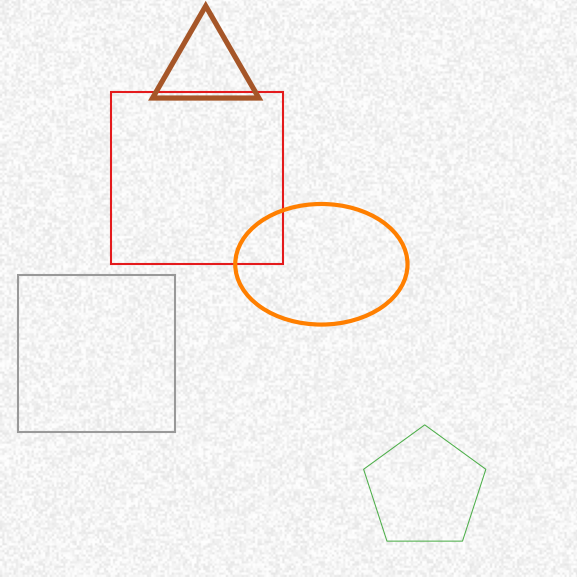[{"shape": "square", "thickness": 1, "radius": 0.74, "center": [0.341, 0.691]}, {"shape": "pentagon", "thickness": 0.5, "radius": 0.56, "center": [0.735, 0.152]}, {"shape": "oval", "thickness": 2, "radius": 0.75, "center": [0.557, 0.542]}, {"shape": "triangle", "thickness": 2.5, "radius": 0.53, "center": [0.356, 0.883]}, {"shape": "square", "thickness": 1, "radius": 0.68, "center": [0.166, 0.387]}]